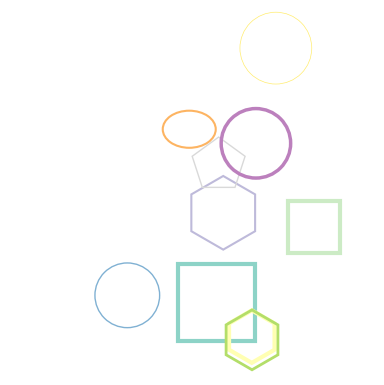[{"shape": "square", "thickness": 3, "radius": 0.5, "center": [0.562, 0.215]}, {"shape": "hexagon", "thickness": 3, "radius": 0.34, "center": [0.654, 0.126]}, {"shape": "hexagon", "thickness": 1.5, "radius": 0.48, "center": [0.58, 0.447]}, {"shape": "circle", "thickness": 1, "radius": 0.42, "center": [0.331, 0.233]}, {"shape": "oval", "thickness": 1.5, "radius": 0.34, "center": [0.492, 0.664]}, {"shape": "hexagon", "thickness": 2, "radius": 0.39, "center": [0.655, 0.117]}, {"shape": "pentagon", "thickness": 1, "radius": 0.36, "center": [0.568, 0.572]}, {"shape": "circle", "thickness": 2.5, "radius": 0.45, "center": [0.665, 0.628]}, {"shape": "square", "thickness": 3, "radius": 0.34, "center": [0.815, 0.41]}, {"shape": "circle", "thickness": 0.5, "radius": 0.47, "center": [0.716, 0.875]}]